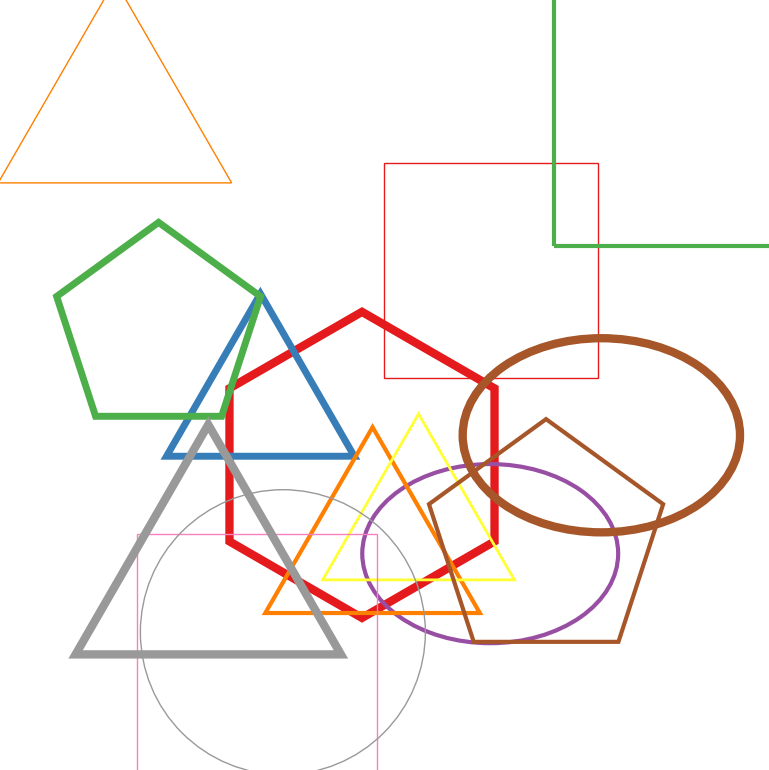[{"shape": "hexagon", "thickness": 3, "radius": 0.99, "center": [0.47, 0.396]}, {"shape": "square", "thickness": 0.5, "radius": 0.7, "center": [0.638, 0.649]}, {"shape": "triangle", "thickness": 2.5, "radius": 0.7, "center": [0.338, 0.478]}, {"shape": "square", "thickness": 1.5, "radius": 0.89, "center": [0.898, 0.859]}, {"shape": "pentagon", "thickness": 2.5, "radius": 0.7, "center": [0.206, 0.572]}, {"shape": "oval", "thickness": 1.5, "radius": 0.83, "center": [0.637, 0.281]}, {"shape": "triangle", "thickness": 0.5, "radius": 0.88, "center": [0.149, 0.85]}, {"shape": "triangle", "thickness": 1.5, "radius": 0.8, "center": [0.484, 0.284]}, {"shape": "triangle", "thickness": 1, "radius": 0.72, "center": [0.544, 0.319]}, {"shape": "oval", "thickness": 3, "radius": 0.9, "center": [0.781, 0.435]}, {"shape": "pentagon", "thickness": 1.5, "radius": 0.8, "center": [0.709, 0.296]}, {"shape": "square", "thickness": 0.5, "radius": 0.78, "center": [0.334, 0.151]}, {"shape": "circle", "thickness": 0.5, "radius": 0.93, "center": [0.367, 0.179]}, {"shape": "triangle", "thickness": 3, "radius": 0.99, "center": [0.27, 0.25]}]